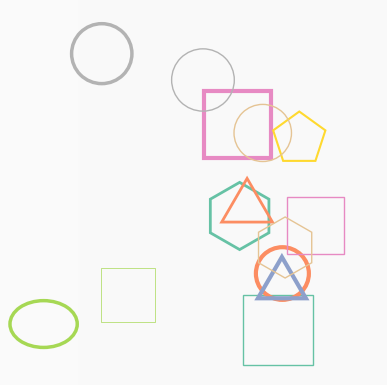[{"shape": "hexagon", "thickness": 2, "radius": 0.44, "center": [0.618, 0.439]}, {"shape": "square", "thickness": 1, "radius": 0.45, "center": [0.717, 0.143]}, {"shape": "circle", "thickness": 3, "radius": 0.34, "center": [0.729, 0.29]}, {"shape": "triangle", "thickness": 2, "radius": 0.38, "center": [0.638, 0.461]}, {"shape": "triangle", "thickness": 3, "radius": 0.36, "center": [0.727, 0.261]}, {"shape": "square", "thickness": 3, "radius": 0.43, "center": [0.613, 0.677]}, {"shape": "square", "thickness": 1, "radius": 0.37, "center": [0.815, 0.414]}, {"shape": "oval", "thickness": 2.5, "radius": 0.43, "center": [0.113, 0.158]}, {"shape": "square", "thickness": 0.5, "radius": 0.35, "center": [0.33, 0.235]}, {"shape": "pentagon", "thickness": 1.5, "radius": 0.35, "center": [0.772, 0.639]}, {"shape": "circle", "thickness": 1, "radius": 0.37, "center": [0.678, 0.655]}, {"shape": "hexagon", "thickness": 1, "radius": 0.4, "center": [0.736, 0.357]}, {"shape": "circle", "thickness": 1, "radius": 0.4, "center": [0.524, 0.792]}, {"shape": "circle", "thickness": 2.5, "radius": 0.39, "center": [0.263, 0.861]}]